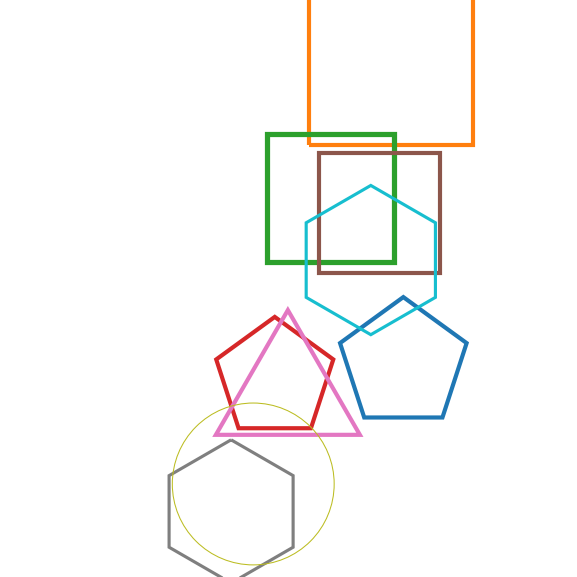[{"shape": "pentagon", "thickness": 2, "radius": 0.58, "center": [0.698, 0.369]}, {"shape": "square", "thickness": 2, "radius": 0.71, "center": [0.677, 0.89]}, {"shape": "square", "thickness": 2.5, "radius": 0.55, "center": [0.572, 0.656]}, {"shape": "pentagon", "thickness": 2, "radius": 0.53, "center": [0.476, 0.344]}, {"shape": "square", "thickness": 2, "radius": 0.52, "center": [0.657, 0.63]}, {"shape": "triangle", "thickness": 2, "radius": 0.72, "center": [0.498, 0.318]}, {"shape": "hexagon", "thickness": 1.5, "radius": 0.62, "center": [0.4, 0.114]}, {"shape": "circle", "thickness": 0.5, "radius": 0.7, "center": [0.439, 0.161]}, {"shape": "hexagon", "thickness": 1.5, "radius": 0.65, "center": [0.642, 0.549]}]